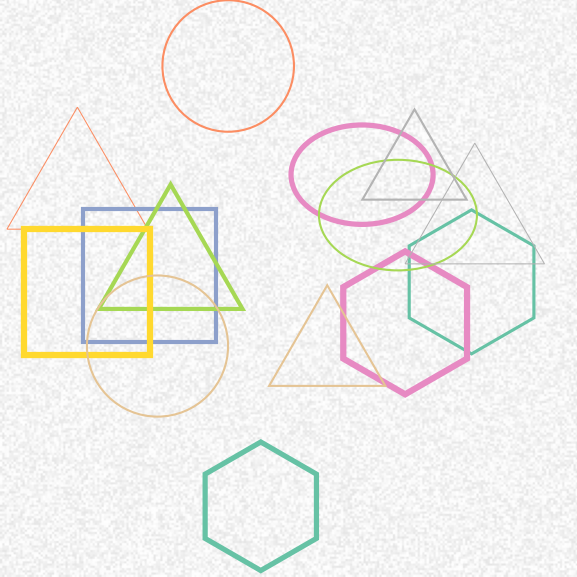[{"shape": "hexagon", "thickness": 2.5, "radius": 0.56, "center": [0.452, 0.122]}, {"shape": "hexagon", "thickness": 1.5, "radius": 0.62, "center": [0.817, 0.511]}, {"shape": "triangle", "thickness": 0.5, "radius": 0.7, "center": [0.134, 0.673]}, {"shape": "circle", "thickness": 1, "radius": 0.57, "center": [0.395, 0.885]}, {"shape": "square", "thickness": 2, "radius": 0.57, "center": [0.259, 0.522]}, {"shape": "hexagon", "thickness": 3, "radius": 0.62, "center": [0.702, 0.44]}, {"shape": "oval", "thickness": 2.5, "radius": 0.61, "center": [0.627, 0.697]}, {"shape": "triangle", "thickness": 2, "radius": 0.72, "center": [0.295, 0.536]}, {"shape": "oval", "thickness": 1, "radius": 0.68, "center": [0.689, 0.627]}, {"shape": "square", "thickness": 3, "radius": 0.55, "center": [0.151, 0.494]}, {"shape": "circle", "thickness": 1, "radius": 0.61, "center": [0.273, 0.4]}, {"shape": "triangle", "thickness": 1, "radius": 0.58, "center": [0.567, 0.389]}, {"shape": "triangle", "thickness": 0.5, "radius": 0.7, "center": [0.822, 0.612]}, {"shape": "triangle", "thickness": 1, "radius": 0.52, "center": [0.718, 0.706]}]